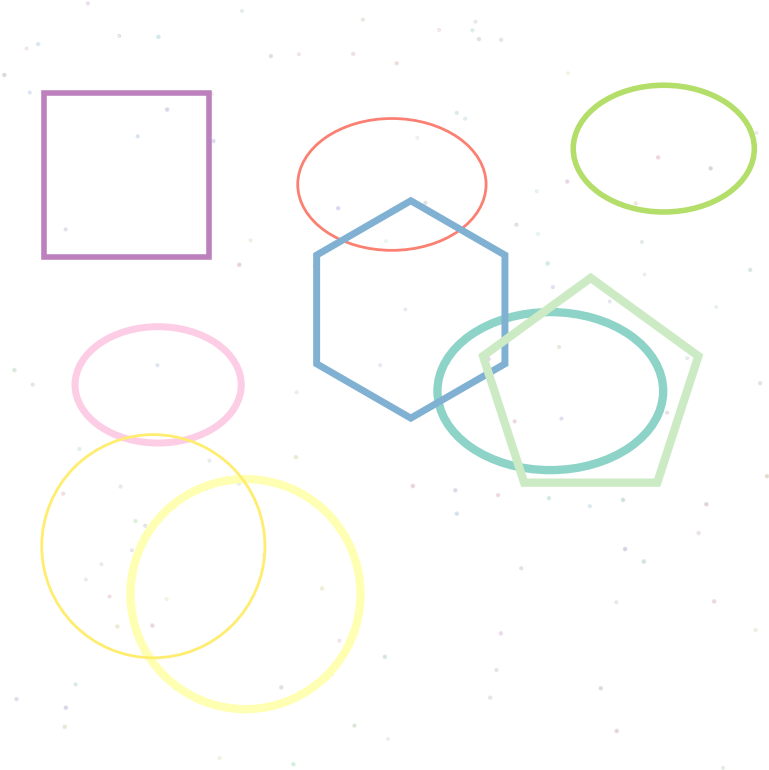[{"shape": "oval", "thickness": 3, "radius": 0.73, "center": [0.715, 0.492]}, {"shape": "circle", "thickness": 3, "radius": 0.75, "center": [0.319, 0.228]}, {"shape": "oval", "thickness": 1, "radius": 0.61, "center": [0.509, 0.76]}, {"shape": "hexagon", "thickness": 2.5, "radius": 0.71, "center": [0.533, 0.598]}, {"shape": "oval", "thickness": 2, "radius": 0.59, "center": [0.862, 0.807]}, {"shape": "oval", "thickness": 2.5, "radius": 0.54, "center": [0.205, 0.5]}, {"shape": "square", "thickness": 2, "radius": 0.53, "center": [0.164, 0.772]}, {"shape": "pentagon", "thickness": 3, "radius": 0.74, "center": [0.767, 0.492]}, {"shape": "circle", "thickness": 1, "radius": 0.72, "center": [0.199, 0.291]}]